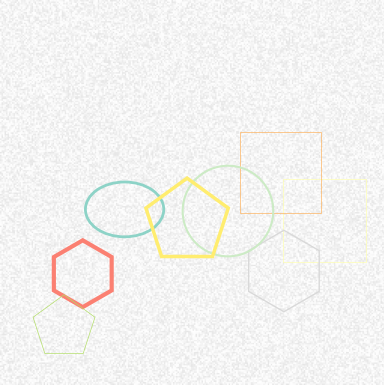[{"shape": "oval", "thickness": 2, "radius": 0.51, "center": [0.324, 0.456]}, {"shape": "square", "thickness": 0.5, "radius": 0.54, "center": [0.843, 0.427]}, {"shape": "hexagon", "thickness": 3, "radius": 0.43, "center": [0.215, 0.289]}, {"shape": "square", "thickness": 0.5, "radius": 0.52, "center": [0.729, 0.553]}, {"shape": "pentagon", "thickness": 0.5, "radius": 0.42, "center": [0.166, 0.15]}, {"shape": "hexagon", "thickness": 1, "radius": 0.53, "center": [0.737, 0.296]}, {"shape": "circle", "thickness": 1.5, "radius": 0.59, "center": [0.592, 0.452]}, {"shape": "pentagon", "thickness": 2.5, "radius": 0.56, "center": [0.486, 0.425]}]